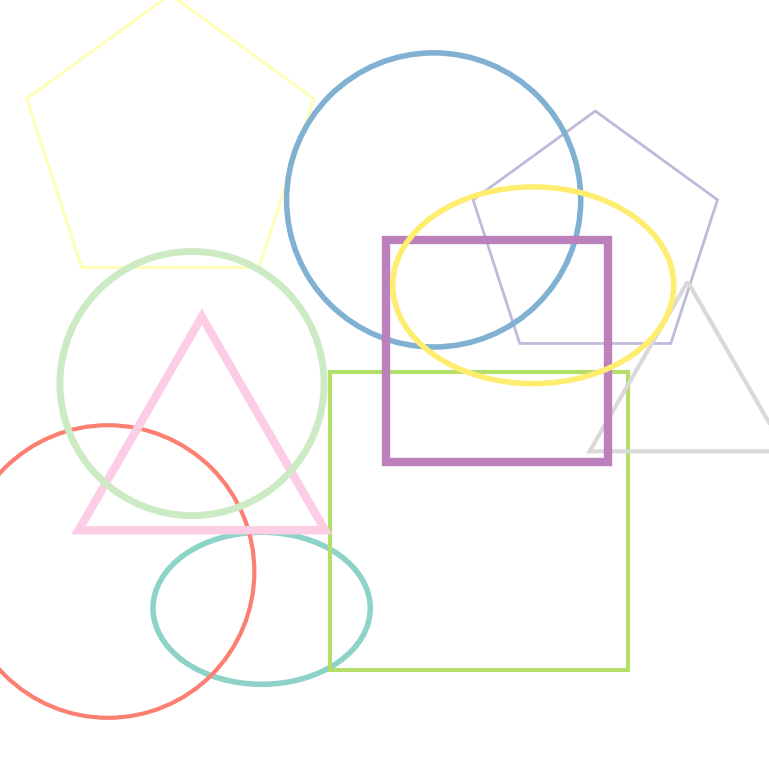[{"shape": "oval", "thickness": 2, "radius": 0.71, "center": [0.34, 0.21]}, {"shape": "pentagon", "thickness": 1, "radius": 0.98, "center": [0.221, 0.811]}, {"shape": "pentagon", "thickness": 1, "radius": 0.83, "center": [0.773, 0.689]}, {"shape": "circle", "thickness": 1.5, "radius": 0.95, "center": [0.14, 0.258]}, {"shape": "circle", "thickness": 2, "radius": 0.96, "center": [0.563, 0.74]}, {"shape": "square", "thickness": 1.5, "radius": 0.97, "center": [0.622, 0.323]}, {"shape": "triangle", "thickness": 3, "radius": 0.92, "center": [0.262, 0.404]}, {"shape": "triangle", "thickness": 1.5, "radius": 0.73, "center": [0.893, 0.487]}, {"shape": "square", "thickness": 3, "radius": 0.72, "center": [0.645, 0.544]}, {"shape": "circle", "thickness": 2.5, "radius": 0.86, "center": [0.249, 0.502]}, {"shape": "oval", "thickness": 2, "radius": 0.91, "center": [0.693, 0.63]}]